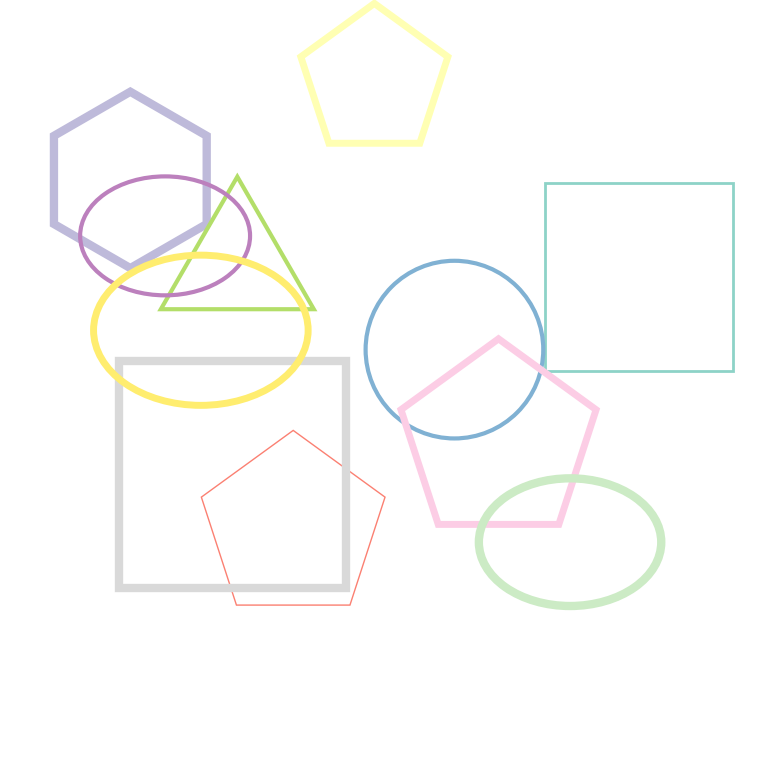[{"shape": "square", "thickness": 1, "radius": 0.61, "center": [0.83, 0.64]}, {"shape": "pentagon", "thickness": 2.5, "radius": 0.5, "center": [0.486, 0.895]}, {"shape": "hexagon", "thickness": 3, "radius": 0.57, "center": [0.169, 0.766]}, {"shape": "pentagon", "thickness": 0.5, "radius": 0.63, "center": [0.381, 0.316]}, {"shape": "circle", "thickness": 1.5, "radius": 0.58, "center": [0.59, 0.546]}, {"shape": "triangle", "thickness": 1.5, "radius": 0.57, "center": [0.308, 0.656]}, {"shape": "pentagon", "thickness": 2.5, "radius": 0.67, "center": [0.647, 0.427]}, {"shape": "square", "thickness": 3, "radius": 0.74, "center": [0.302, 0.384]}, {"shape": "oval", "thickness": 1.5, "radius": 0.55, "center": [0.214, 0.694]}, {"shape": "oval", "thickness": 3, "radius": 0.59, "center": [0.74, 0.296]}, {"shape": "oval", "thickness": 2.5, "radius": 0.7, "center": [0.261, 0.571]}]